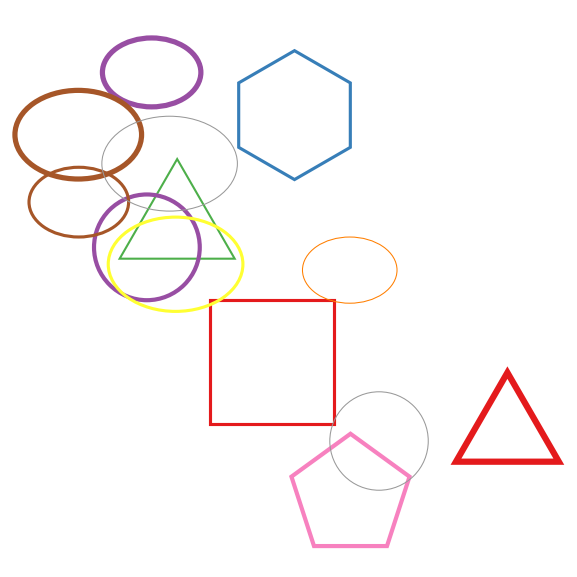[{"shape": "square", "thickness": 1.5, "radius": 0.54, "center": [0.471, 0.372]}, {"shape": "triangle", "thickness": 3, "radius": 0.51, "center": [0.879, 0.251]}, {"shape": "hexagon", "thickness": 1.5, "radius": 0.56, "center": [0.51, 0.8]}, {"shape": "triangle", "thickness": 1, "radius": 0.58, "center": [0.307, 0.609]}, {"shape": "oval", "thickness": 2.5, "radius": 0.43, "center": [0.263, 0.874]}, {"shape": "circle", "thickness": 2, "radius": 0.46, "center": [0.254, 0.571]}, {"shape": "oval", "thickness": 0.5, "radius": 0.41, "center": [0.606, 0.531]}, {"shape": "oval", "thickness": 1.5, "radius": 0.58, "center": [0.304, 0.542]}, {"shape": "oval", "thickness": 1.5, "radius": 0.43, "center": [0.136, 0.649]}, {"shape": "oval", "thickness": 2.5, "radius": 0.55, "center": [0.136, 0.766]}, {"shape": "pentagon", "thickness": 2, "radius": 0.54, "center": [0.607, 0.141]}, {"shape": "oval", "thickness": 0.5, "radius": 0.59, "center": [0.294, 0.716]}, {"shape": "circle", "thickness": 0.5, "radius": 0.43, "center": [0.656, 0.235]}]